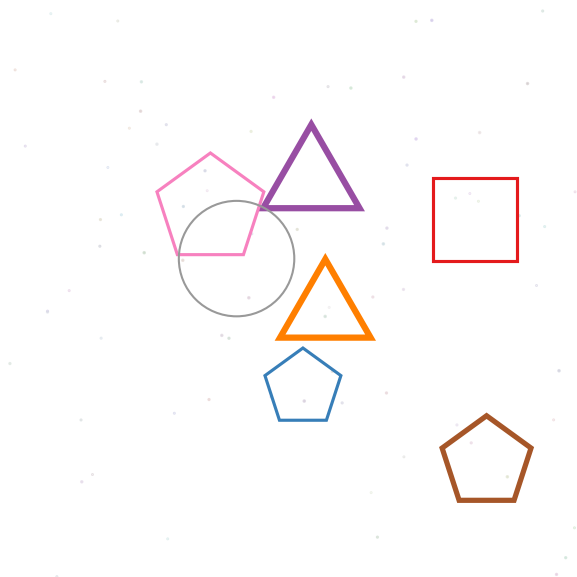[{"shape": "square", "thickness": 1.5, "radius": 0.36, "center": [0.823, 0.619]}, {"shape": "pentagon", "thickness": 1.5, "radius": 0.35, "center": [0.525, 0.327]}, {"shape": "triangle", "thickness": 3, "radius": 0.48, "center": [0.539, 0.687]}, {"shape": "triangle", "thickness": 3, "radius": 0.45, "center": [0.563, 0.46]}, {"shape": "pentagon", "thickness": 2.5, "radius": 0.4, "center": [0.843, 0.198]}, {"shape": "pentagon", "thickness": 1.5, "radius": 0.49, "center": [0.364, 0.637]}, {"shape": "circle", "thickness": 1, "radius": 0.5, "center": [0.41, 0.551]}]